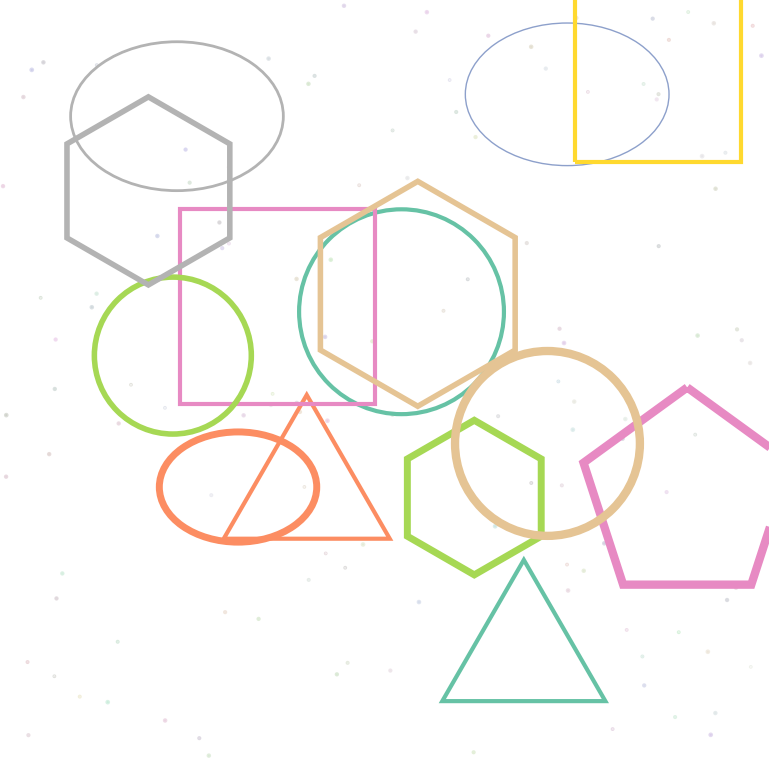[{"shape": "circle", "thickness": 1.5, "radius": 0.67, "center": [0.521, 0.595]}, {"shape": "triangle", "thickness": 1.5, "radius": 0.61, "center": [0.68, 0.151]}, {"shape": "oval", "thickness": 2.5, "radius": 0.51, "center": [0.309, 0.367]}, {"shape": "triangle", "thickness": 1.5, "radius": 0.62, "center": [0.398, 0.363]}, {"shape": "oval", "thickness": 0.5, "radius": 0.66, "center": [0.737, 0.878]}, {"shape": "pentagon", "thickness": 3, "radius": 0.71, "center": [0.892, 0.355]}, {"shape": "square", "thickness": 1.5, "radius": 0.63, "center": [0.36, 0.602]}, {"shape": "circle", "thickness": 2, "radius": 0.51, "center": [0.224, 0.538]}, {"shape": "hexagon", "thickness": 2.5, "radius": 0.5, "center": [0.616, 0.354]}, {"shape": "square", "thickness": 1.5, "radius": 0.54, "center": [0.855, 0.897]}, {"shape": "hexagon", "thickness": 2, "radius": 0.73, "center": [0.543, 0.618]}, {"shape": "circle", "thickness": 3, "radius": 0.6, "center": [0.711, 0.424]}, {"shape": "hexagon", "thickness": 2, "radius": 0.61, "center": [0.193, 0.752]}, {"shape": "oval", "thickness": 1, "radius": 0.69, "center": [0.23, 0.849]}]